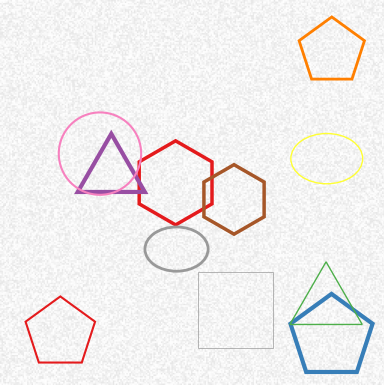[{"shape": "hexagon", "thickness": 2.5, "radius": 0.55, "center": [0.456, 0.525]}, {"shape": "pentagon", "thickness": 1.5, "radius": 0.47, "center": [0.157, 0.135]}, {"shape": "pentagon", "thickness": 3, "radius": 0.56, "center": [0.861, 0.125]}, {"shape": "triangle", "thickness": 1, "radius": 0.54, "center": [0.847, 0.211]}, {"shape": "triangle", "thickness": 3, "radius": 0.5, "center": [0.289, 0.552]}, {"shape": "pentagon", "thickness": 2, "radius": 0.45, "center": [0.862, 0.867]}, {"shape": "oval", "thickness": 1, "radius": 0.47, "center": [0.849, 0.588]}, {"shape": "hexagon", "thickness": 2.5, "radius": 0.45, "center": [0.608, 0.482]}, {"shape": "circle", "thickness": 1.5, "radius": 0.53, "center": [0.26, 0.601]}, {"shape": "oval", "thickness": 2, "radius": 0.41, "center": [0.459, 0.353]}, {"shape": "square", "thickness": 0.5, "radius": 0.49, "center": [0.612, 0.196]}]